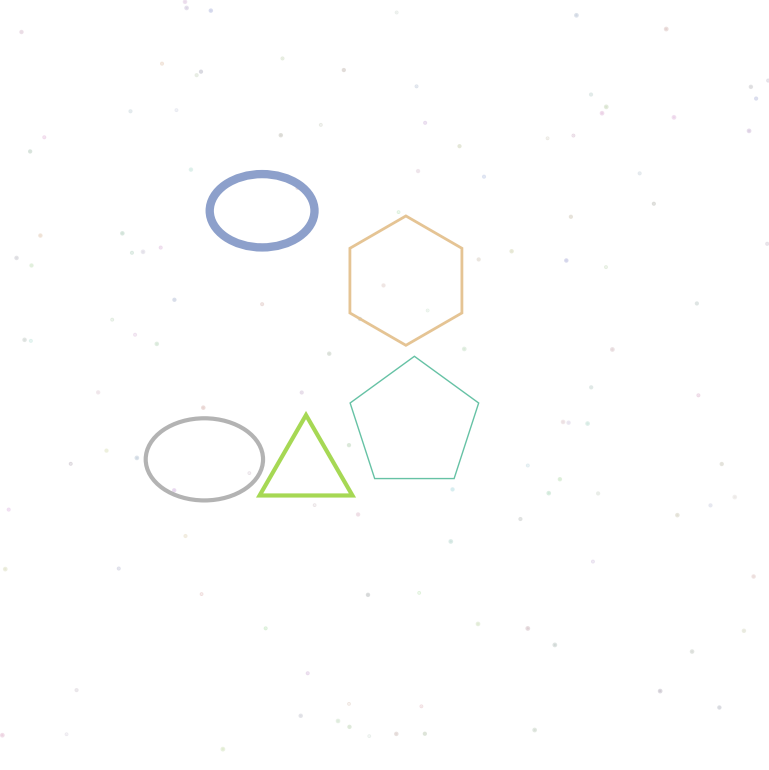[{"shape": "pentagon", "thickness": 0.5, "radius": 0.44, "center": [0.538, 0.449]}, {"shape": "oval", "thickness": 3, "radius": 0.34, "center": [0.34, 0.726]}, {"shape": "triangle", "thickness": 1.5, "radius": 0.35, "center": [0.397, 0.391]}, {"shape": "hexagon", "thickness": 1, "radius": 0.42, "center": [0.527, 0.636]}, {"shape": "oval", "thickness": 1.5, "radius": 0.38, "center": [0.265, 0.403]}]